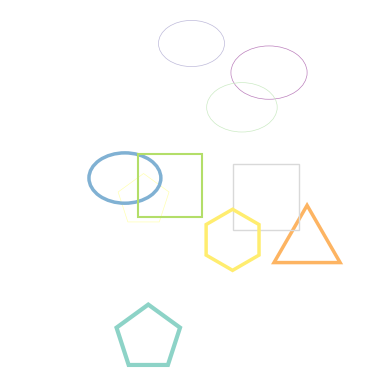[{"shape": "pentagon", "thickness": 3, "radius": 0.43, "center": [0.385, 0.122]}, {"shape": "pentagon", "thickness": 0.5, "radius": 0.35, "center": [0.373, 0.48]}, {"shape": "oval", "thickness": 0.5, "radius": 0.43, "center": [0.497, 0.887]}, {"shape": "oval", "thickness": 2.5, "radius": 0.47, "center": [0.324, 0.538]}, {"shape": "triangle", "thickness": 2.5, "radius": 0.5, "center": [0.798, 0.368]}, {"shape": "square", "thickness": 1.5, "radius": 0.41, "center": [0.442, 0.517]}, {"shape": "square", "thickness": 1, "radius": 0.43, "center": [0.69, 0.488]}, {"shape": "oval", "thickness": 0.5, "radius": 0.49, "center": [0.699, 0.811]}, {"shape": "oval", "thickness": 0.5, "radius": 0.46, "center": [0.628, 0.721]}, {"shape": "hexagon", "thickness": 2.5, "radius": 0.4, "center": [0.604, 0.377]}]